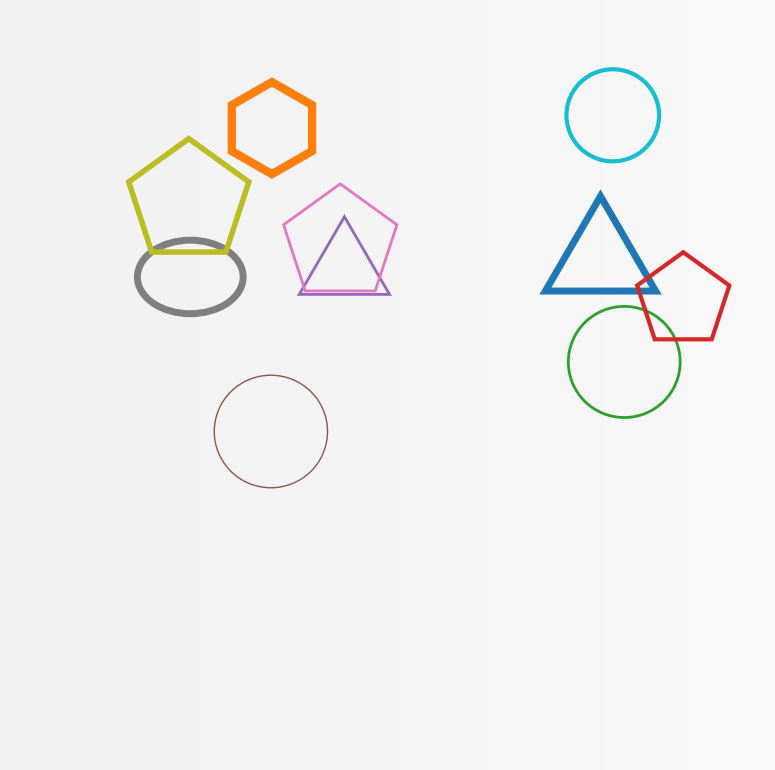[{"shape": "triangle", "thickness": 2.5, "radius": 0.41, "center": [0.775, 0.663]}, {"shape": "hexagon", "thickness": 3, "radius": 0.3, "center": [0.351, 0.834]}, {"shape": "circle", "thickness": 1, "radius": 0.36, "center": [0.805, 0.53]}, {"shape": "pentagon", "thickness": 1.5, "radius": 0.31, "center": [0.882, 0.61]}, {"shape": "triangle", "thickness": 1, "radius": 0.34, "center": [0.444, 0.651]}, {"shape": "circle", "thickness": 0.5, "radius": 0.37, "center": [0.35, 0.44]}, {"shape": "pentagon", "thickness": 1, "radius": 0.38, "center": [0.439, 0.684]}, {"shape": "oval", "thickness": 2.5, "radius": 0.34, "center": [0.245, 0.64]}, {"shape": "pentagon", "thickness": 2, "radius": 0.41, "center": [0.244, 0.739]}, {"shape": "circle", "thickness": 1.5, "radius": 0.3, "center": [0.791, 0.85]}]